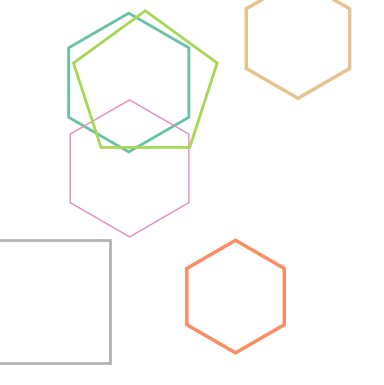[{"shape": "hexagon", "thickness": 2, "radius": 0.9, "center": [0.334, 0.786]}, {"shape": "hexagon", "thickness": 2.5, "radius": 0.73, "center": [0.612, 0.23]}, {"shape": "hexagon", "thickness": 1, "radius": 0.89, "center": [0.337, 0.563]}, {"shape": "pentagon", "thickness": 2, "radius": 0.98, "center": [0.378, 0.776]}, {"shape": "hexagon", "thickness": 2.5, "radius": 0.78, "center": [0.774, 0.9]}, {"shape": "square", "thickness": 2, "radius": 0.8, "center": [0.126, 0.216]}]